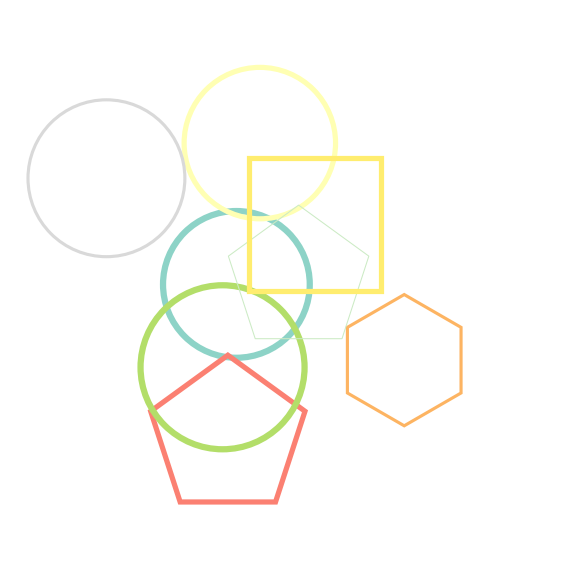[{"shape": "circle", "thickness": 3, "radius": 0.64, "center": [0.409, 0.507]}, {"shape": "circle", "thickness": 2.5, "radius": 0.66, "center": [0.45, 0.751]}, {"shape": "pentagon", "thickness": 2.5, "radius": 0.7, "center": [0.395, 0.244]}, {"shape": "hexagon", "thickness": 1.5, "radius": 0.57, "center": [0.7, 0.375]}, {"shape": "circle", "thickness": 3, "radius": 0.71, "center": [0.385, 0.363]}, {"shape": "circle", "thickness": 1.5, "radius": 0.68, "center": [0.184, 0.69]}, {"shape": "pentagon", "thickness": 0.5, "radius": 0.64, "center": [0.517, 0.516]}, {"shape": "square", "thickness": 2.5, "radius": 0.57, "center": [0.545, 0.61]}]